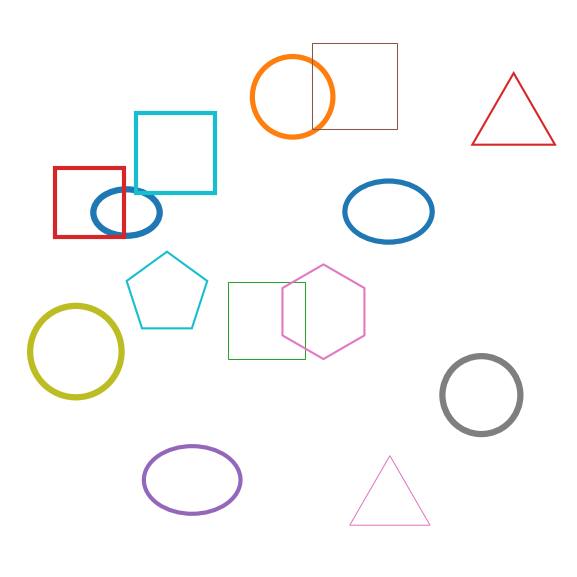[{"shape": "oval", "thickness": 2.5, "radius": 0.38, "center": [0.673, 0.633]}, {"shape": "oval", "thickness": 3, "radius": 0.29, "center": [0.219, 0.631]}, {"shape": "circle", "thickness": 2.5, "radius": 0.35, "center": [0.507, 0.831]}, {"shape": "square", "thickness": 0.5, "radius": 0.33, "center": [0.461, 0.445]}, {"shape": "square", "thickness": 2, "radius": 0.3, "center": [0.155, 0.648]}, {"shape": "triangle", "thickness": 1, "radius": 0.41, "center": [0.889, 0.79]}, {"shape": "oval", "thickness": 2, "radius": 0.42, "center": [0.333, 0.168]}, {"shape": "square", "thickness": 0.5, "radius": 0.37, "center": [0.614, 0.85]}, {"shape": "triangle", "thickness": 0.5, "radius": 0.4, "center": [0.675, 0.13]}, {"shape": "hexagon", "thickness": 1, "radius": 0.41, "center": [0.56, 0.459]}, {"shape": "circle", "thickness": 3, "radius": 0.34, "center": [0.834, 0.315]}, {"shape": "circle", "thickness": 3, "radius": 0.4, "center": [0.131, 0.39]}, {"shape": "pentagon", "thickness": 1, "radius": 0.37, "center": [0.289, 0.49]}, {"shape": "square", "thickness": 2, "radius": 0.34, "center": [0.303, 0.734]}]